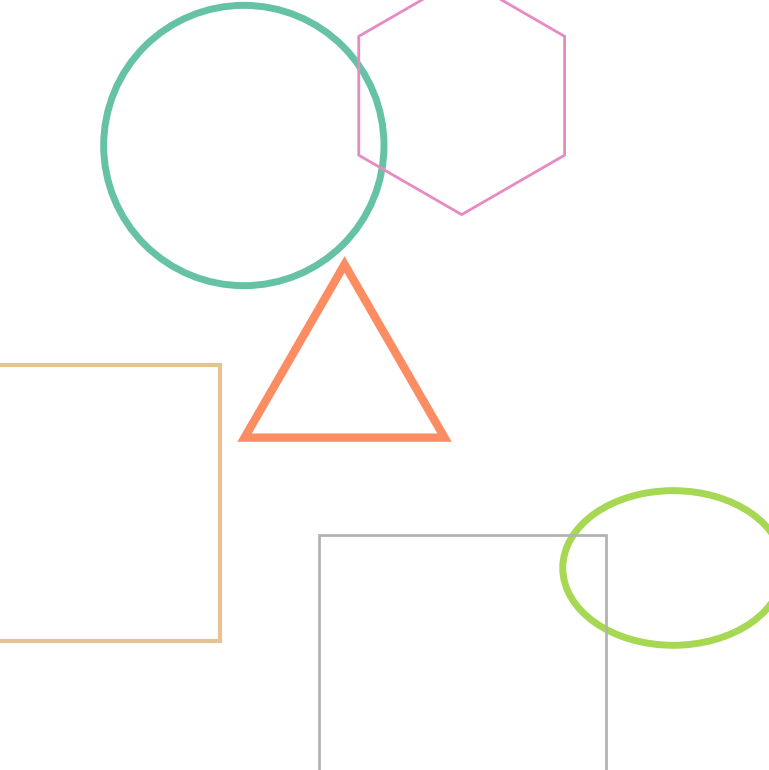[{"shape": "circle", "thickness": 2.5, "radius": 0.91, "center": [0.317, 0.811]}, {"shape": "triangle", "thickness": 3, "radius": 0.75, "center": [0.447, 0.507]}, {"shape": "hexagon", "thickness": 1, "radius": 0.77, "center": [0.6, 0.876]}, {"shape": "oval", "thickness": 2.5, "radius": 0.72, "center": [0.874, 0.262]}, {"shape": "square", "thickness": 1.5, "radius": 0.9, "center": [0.107, 0.347]}, {"shape": "square", "thickness": 1, "radius": 0.93, "center": [0.6, 0.119]}]